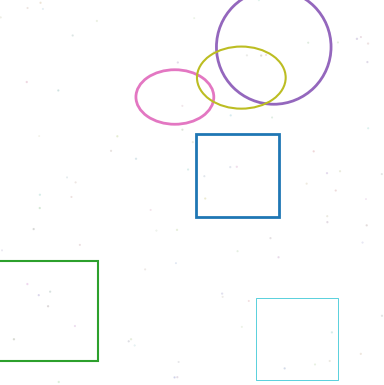[{"shape": "square", "thickness": 2, "radius": 0.54, "center": [0.617, 0.544]}, {"shape": "square", "thickness": 1.5, "radius": 0.65, "center": [0.125, 0.192]}, {"shape": "circle", "thickness": 2, "radius": 0.74, "center": [0.711, 0.878]}, {"shape": "oval", "thickness": 2, "radius": 0.51, "center": [0.454, 0.748]}, {"shape": "oval", "thickness": 1.5, "radius": 0.58, "center": [0.627, 0.798]}, {"shape": "square", "thickness": 0.5, "radius": 0.53, "center": [0.771, 0.119]}]